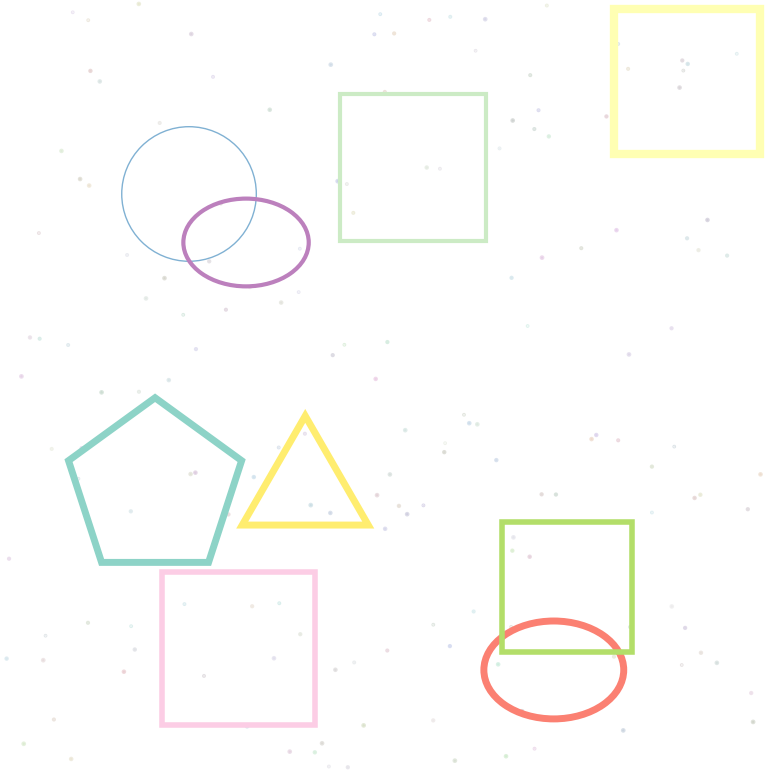[{"shape": "pentagon", "thickness": 2.5, "radius": 0.59, "center": [0.201, 0.365]}, {"shape": "square", "thickness": 3, "radius": 0.47, "center": [0.893, 0.894]}, {"shape": "oval", "thickness": 2.5, "radius": 0.45, "center": [0.719, 0.13]}, {"shape": "circle", "thickness": 0.5, "radius": 0.44, "center": [0.245, 0.748]}, {"shape": "square", "thickness": 2, "radius": 0.42, "center": [0.736, 0.238]}, {"shape": "square", "thickness": 2, "radius": 0.5, "center": [0.31, 0.158]}, {"shape": "oval", "thickness": 1.5, "radius": 0.41, "center": [0.32, 0.685]}, {"shape": "square", "thickness": 1.5, "radius": 0.48, "center": [0.537, 0.783]}, {"shape": "triangle", "thickness": 2.5, "radius": 0.47, "center": [0.396, 0.365]}]